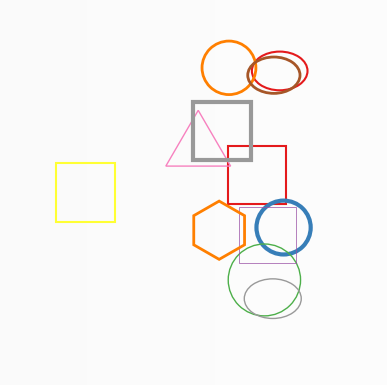[{"shape": "oval", "thickness": 1.5, "radius": 0.36, "center": [0.722, 0.816]}, {"shape": "square", "thickness": 1.5, "radius": 0.37, "center": [0.663, 0.546]}, {"shape": "circle", "thickness": 3, "radius": 0.35, "center": [0.732, 0.409]}, {"shape": "circle", "thickness": 1, "radius": 0.47, "center": [0.682, 0.273]}, {"shape": "square", "thickness": 0.5, "radius": 0.37, "center": [0.691, 0.389]}, {"shape": "circle", "thickness": 2, "radius": 0.35, "center": [0.591, 0.824]}, {"shape": "hexagon", "thickness": 2, "radius": 0.38, "center": [0.566, 0.402]}, {"shape": "square", "thickness": 1.5, "radius": 0.38, "center": [0.221, 0.5]}, {"shape": "oval", "thickness": 2, "radius": 0.34, "center": [0.707, 0.805]}, {"shape": "triangle", "thickness": 1, "radius": 0.48, "center": [0.512, 0.617]}, {"shape": "oval", "thickness": 1, "radius": 0.37, "center": [0.704, 0.224]}, {"shape": "square", "thickness": 3, "radius": 0.37, "center": [0.573, 0.66]}]